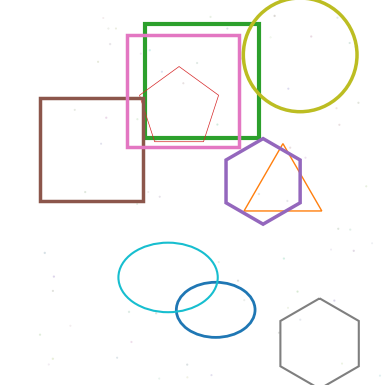[{"shape": "oval", "thickness": 2, "radius": 0.51, "center": [0.56, 0.195]}, {"shape": "triangle", "thickness": 1, "radius": 0.58, "center": [0.735, 0.51]}, {"shape": "square", "thickness": 3, "radius": 0.74, "center": [0.525, 0.79]}, {"shape": "pentagon", "thickness": 0.5, "radius": 0.54, "center": [0.465, 0.719]}, {"shape": "hexagon", "thickness": 2.5, "radius": 0.56, "center": [0.683, 0.529]}, {"shape": "square", "thickness": 2.5, "radius": 0.67, "center": [0.237, 0.611]}, {"shape": "square", "thickness": 2.5, "radius": 0.73, "center": [0.476, 0.764]}, {"shape": "hexagon", "thickness": 1.5, "radius": 0.59, "center": [0.83, 0.108]}, {"shape": "circle", "thickness": 2.5, "radius": 0.74, "center": [0.78, 0.858]}, {"shape": "oval", "thickness": 1.5, "radius": 0.64, "center": [0.437, 0.279]}]